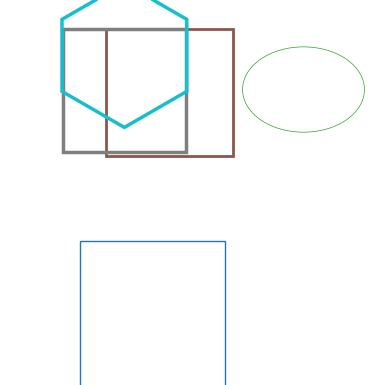[{"shape": "square", "thickness": 1, "radius": 0.94, "center": [0.395, 0.185]}, {"shape": "oval", "thickness": 0.5, "radius": 0.79, "center": [0.788, 0.767]}, {"shape": "square", "thickness": 2, "radius": 0.82, "center": [0.44, 0.759]}, {"shape": "square", "thickness": 2.5, "radius": 0.8, "center": [0.323, 0.765]}, {"shape": "hexagon", "thickness": 2.5, "radius": 0.94, "center": [0.323, 0.856]}]